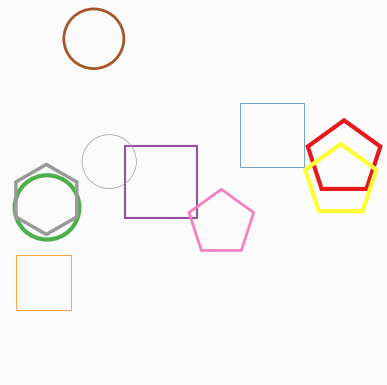[{"shape": "pentagon", "thickness": 3, "radius": 0.49, "center": [0.888, 0.589]}, {"shape": "square", "thickness": 0.5, "radius": 0.42, "center": [0.703, 0.648]}, {"shape": "circle", "thickness": 3, "radius": 0.42, "center": [0.121, 0.461]}, {"shape": "square", "thickness": 1.5, "radius": 0.47, "center": [0.415, 0.527]}, {"shape": "square", "thickness": 0.5, "radius": 0.35, "center": [0.113, 0.266]}, {"shape": "pentagon", "thickness": 3, "radius": 0.48, "center": [0.879, 0.53]}, {"shape": "circle", "thickness": 2, "radius": 0.39, "center": [0.242, 0.899]}, {"shape": "pentagon", "thickness": 2, "radius": 0.44, "center": [0.571, 0.421]}, {"shape": "hexagon", "thickness": 2.5, "radius": 0.45, "center": [0.12, 0.482]}, {"shape": "circle", "thickness": 0.5, "radius": 0.35, "center": [0.282, 0.58]}]